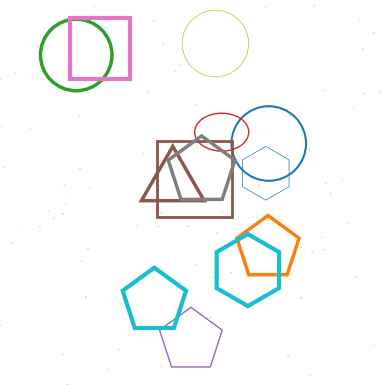[{"shape": "circle", "thickness": 1.5, "radius": 0.48, "center": [0.698, 0.627]}, {"shape": "hexagon", "thickness": 0.5, "radius": 0.35, "center": [0.69, 0.55]}, {"shape": "pentagon", "thickness": 2.5, "radius": 0.42, "center": [0.696, 0.355]}, {"shape": "circle", "thickness": 2.5, "radius": 0.46, "center": [0.198, 0.857]}, {"shape": "oval", "thickness": 1, "radius": 0.35, "center": [0.576, 0.657]}, {"shape": "pentagon", "thickness": 1, "radius": 0.43, "center": [0.496, 0.116]}, {"shape": "triangle", "thickness": 2.5, "radius": 0.47, "center": [0.449, 0.526]}, {"shape": "square", "thickness": 2, "radius": 0.49, "center": [0.505, 0.536]}, {"shape": "square", "thickness": 3, "radius": 0.39, "center": [0.26, 0.874]}, {"shape": "pentagon", "thickness": 2.5, "radius": 0.46, "center": [0.524, 0.556]}, {"shape": "circle", "thickness": 0.5, "radius": 0.43, "center": [0.56, 0.887]}, {"shape": "pentagon", "thickness": 3, "radius": 0.43, "center": [0.401, 0.218]}, {"shape": "hexagon", "thickness": 3, "radius": 0.47, "center": [0.644, 0.298]}]